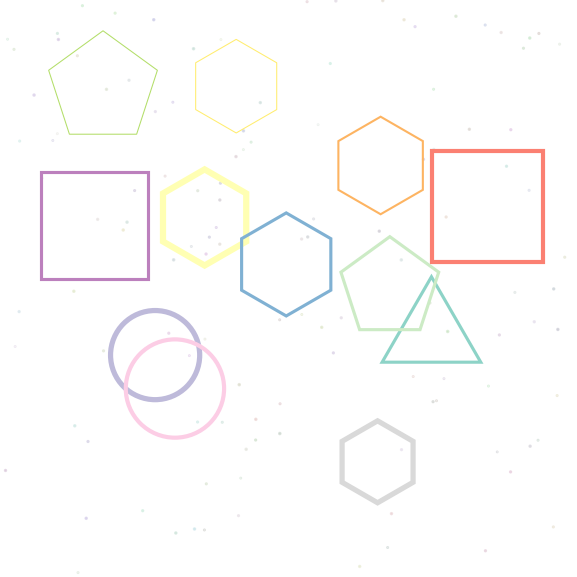[{"shape": "triangle", "thickness": 1.5, "radius": 0.49, "center": [0.747, 0.421]}, {"shape": "hexagon", "thickness": 3, "radius": 0.42, "center": [0.354, 0.623]}, {"shape": "circle", "thickness": 2.5, "radius": 0.39, "center": [0.269, 0.384]}, {"shape": "square", "thickness": 2, "radius": 0.48, "center": [0.844, 0.642]}, {"shape": "hexagon", "thickness": 1.5, "radius": 0.45, "center": [0.496, 0.541]}, {"shape": "hexagon", "thickness": 1, "radius": 0.42, "center": [0.659, 0.713]}, {"shape": "pentagon", "thickness": 0.5, "radius": 0.5, "center": [0.178, 0.847]}, {"shape": "circle", "thickness": 2, "radius": 0.43, "center": [0.303, 0.326]}, {"shape": "hexagon", "thickness": 2.5, "radius": 0.35, "center": [0.654, 0.199]}, {"shape": "square", "thickness": 1.5, "radius": 0.46, "center": [0.164, 0.609]}, {"shape": "pentagon", "thickness": 1.5, "radius": 0.45, "center": [0.675, 0.5]}, {"shape": "hexagon", "thickness": 0.5, "radius": 0.41, "center": [0.409, 0.85]}]